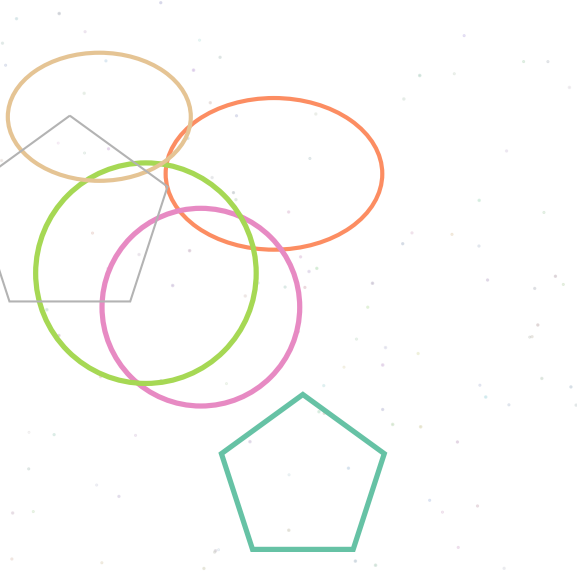[{"shape": "pentagon", "thickness": 2.5, "radius": 0.74, "center": [0.524, 0.168]}, {"shape": "oval", "thickness": 2, "radius": 0.94, "center": [0.474, 0.698]}, {"shape": "circle", "thickness": 2.5, "radius": 0.86, "center": [0.348, 0.467]}, {"shape": "circle", "thickness": 2.5, "radius": 0.95, "center": [0.253, 0.526]}, {"shape": "oval", "thickness": 2, "radius": 0.79, "center": [0.172, 0.797]}, {"shape": "pentagon", "thickness": 1, "radius": 0.89, "center": [0.121, 0.621]}]